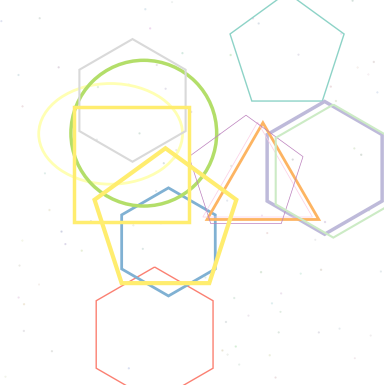[{"shape": "pentagon", "thickness": 1, "radius": 0.78, "center": [0.746, 0.864]}, {"shape": "oval", "thickness": 2, "radius": 0.93, "center": [0.287, 0.652]}, {"shape": "hexagon", "thickness": 2.5, "radius": 0.86, "center": [0.843, 0.564]}, {"shape": "hexagon", "thickness": 1, "radius": 0.88, "center": [0.402, 0.131]}, {"shape": "hexagon", "thickness": 2, "radius": 0.7, "center": [0.438, 0.372]}, {"shape": "triangle", "thickness": 2, "radius": 0.84, "center": [0.683, 0.514]}, {"shape": "circle", "thickness": 2.5, "radius": 0.95, "center": [0.374, 0.654]}, {"shape": "triangle", "thickness": 0.5, "radius": 0.82, "center": [0.669, 0.518]}, {"shape": "hexagon", "thickness": 1.5, "radius": 0.8, "center": [0.344, 0.739]}, {"shape": "pentagon", "thickness": 0.5, "radius": 0.78, "center": [0.639, 0.545]}, {"shape": "hexagon", "thickness": 1.5, "radius": 0.86, "center": [0.866, 0.556]}, {"shape": "square", "thickness": 2.5, "radius": 0.75, "center": [0.342, 0.574]}, {"shape": "pentagon", "thickness": 3, "radius": 0.97, "center": [0.43, 0.421]}]